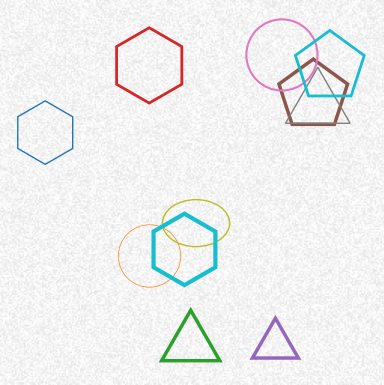[{"shape": "hexagon", "thickness": 1, "radius": 0.41, "center": [0.117, 0.656]}, {"shape": "circle", "thickness": 0.5, "radius": 0.41, "center": [0.388, 0.335]}, {"shape": "triangle", "thickness": 2.5, "radius": 0.44, "center": [0.495, 0.107]}, {"shape": "hexagon", "thickness": 2, "radius": 0.49, "center": [0.388, 0.83]}, {"shape": "triangle", "thickness": 2.5, "radius": 0.34, "center": [0.715, 0.104]}, {"shape": "pentagon", "thickness": 2.5, "radius": 0.47, "center": [0.814, 0.753]}, {"shape": "circle", "thickness": 1.5, "radius": 0.46, "center": [0.732, 0.857]}, {"shape": "triangle", "thickness": 1, "radius": 0.48, "center": [0.826, 0.728]}, {"shape": "oval", "thickness": 1, "radius": 0.44, "center": [0.509, 0.42]}, {"shape": "pentagon", "thickness": 2, "radius": 0.47, "center": [0.857, 0.827]}, {"shape": "hexagon", "thickness": 3, "radius": 0.46, "center": [0.479, 0.352]}]